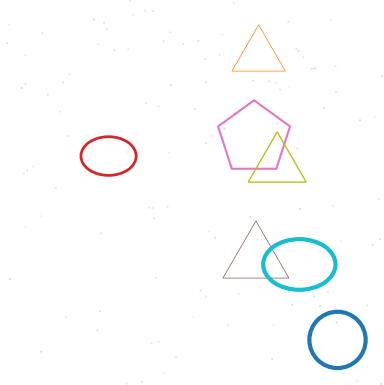[{"shape": "circle", "thickness": 3, "radius": 0.37, "center": [0.877, 0.117]}, {"shape": "triangle", "thickness": 0.5, "radius": 0.4, "center": [0.672, 0.855]}, {"shape": "oval", "thickness": 2, "radius": 0.36, "center": [0.282, 0.595]}, {"shape": "triangle", "thickness": 0.5, "radius": 0.49, "center": [0.665, 0.327]}, {"shape": "pentagon", "thickness": 1.5, "radius": 0.49, "center": [0.66, 0.641]}, {"shape": "triangle", "thickness": 1, "radius": 0.43, "center": [0.72, 0.57]}, {"shape": "oval", "thickness": 3, "radius": 0.47, "center": [0.778, 0.313]}]